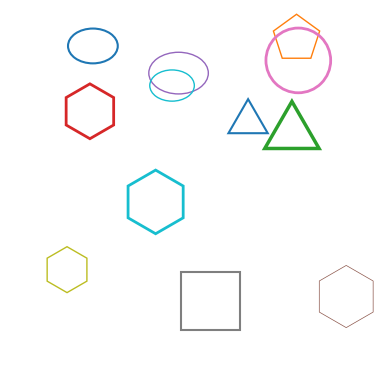[{"shape": "oval", "thickness": 1.5, "radius": 0.32, "center": [0.241, 0.881]}, {"shape": "triangle", "thickness": 1.5, "radius": 0.29, "center": [0.644, 0.683]}, {"shape": "pentagon", "thickness": 1, "radius": 0.32, "center": [0.77, 0.9]}, {"shape": "triangle", "thickness": 2.5, "radius": 0.41, "center": [0.758, 0.655]}, {"shape": "hexagon", "thickness": 2, "radius": 0.36, "center": [0.234, 0.711]}, {"shape": "oval", "thickness": 1, "radius": 0.39, "center": [0.464, 0.81]}, {"shape": "hexagon", "thickness": 0.5, "radius": 0.4, "center": [0.899, 0.23]}, {"shape": "circle", "thickness": 2, "radius": 0.42, "center": [0.775, 0.843]}, {"shape": "square", "thickness": 1.5, "radius": 0.38, "center": [0.547, 0.219]}, {"shape": "hexagon", "thickness": 1, "radius": 0.3, "center": [0.174, 0.3]}, {"shape": "hexagon", "thickness": 2, "radius": 0.41, "center": [0.404, 0.476]}, {"shape": "oval", "thickness": 1, "radius": 0.29, "center": [0.447, 0.778]}]